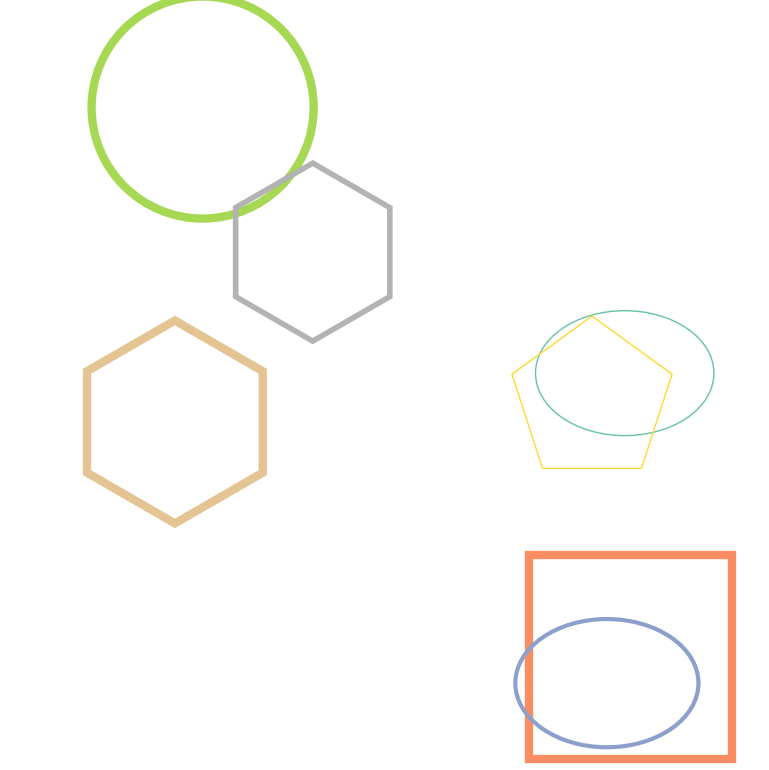[{"shape": "oval", "thickness": 0.5, "radius": 0.58, "center": [0.811, 0.515]}, {"shape": "square", "thickness": 3, "radius": 0.66, "center": [0.819, 0.147]}, {"shape": "oval", "thickness": 1.5, "radius": 0.59, "center": [0.788, 0.113]}, {"shape": "circle", "thickness": 3, "radius": 0.72, "center": [0.263, 0.86]}, {"shape": "pentagon", "thickness": 0.5, "radius": 0.55, "center": [0.769, 0.48]}, {"shape": "hexagon", "thickness": 3, "radius": 0.66, "center": [0.227, 0.452]}, {"shape": "hexagon", "thickness": 2, "radius": 0.58, "center": [0.406, 0.673]}]